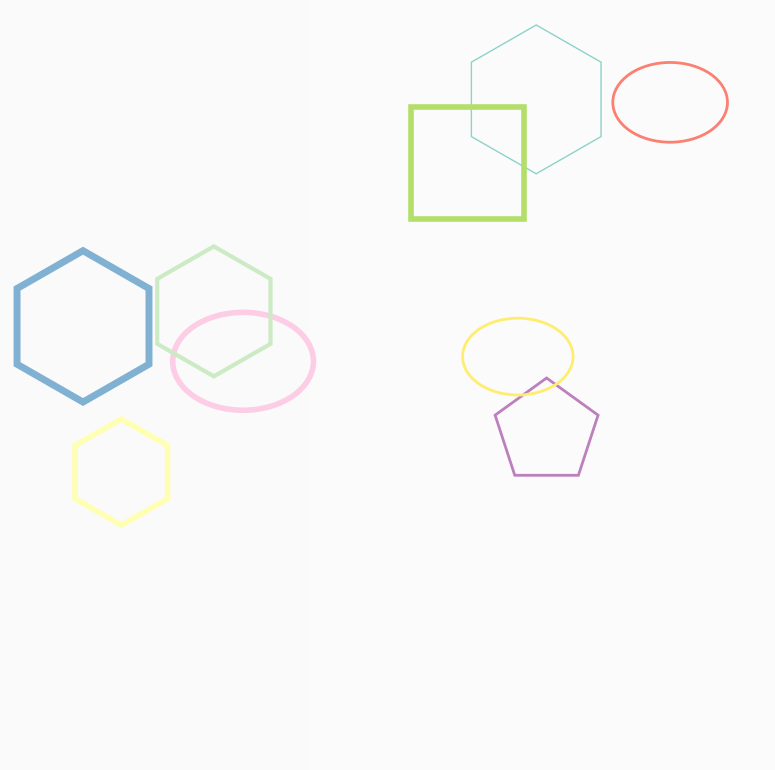[{"shape": "hexagon", "thickness": 0.5, "radius": 0.48, "center": [0.692, 0.871]}, {"shape": "hexagon", "thickness": 2, "radius": 0.34, "center": [0.157, 0.387]}, {"shape": "oval", "thickness": 1, "radius": 0.37, "center": [0.865, 0.867]}, {"shape": "hexagon", "thickness": 2.5, "radius": 0.49, "center": [0.107, 0.576]}, {"shape": "square", "thickness": 2, "radius": 0.36, "center": [0.603, 0.788]}, {"shape": "oval", "thickness": 2, "radius": 0.45, "center": [0.314, 0.531]}, {"shape": "pentagon", "thickness": 1, "radius": 0.35, "center": [0.705, 0.439]}, {"shape": "hexagon", "thickness": 1.5, "radius": 0.42, "center": [0.276, 0.596]}, {"shape": "oval", "thickness": 1, "radius": 0.36, "center": [0.668, 0.537]}]